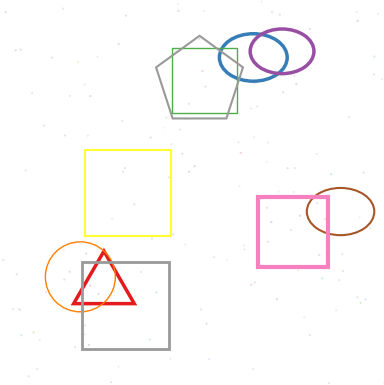[{"shape": "triangle", "thickness": 2.5, "radius": 0.45, "center": [0.27, 0.257]}, {"shape": "oval", "thickness": 2.5, "radius": 0.44, "center": [0.658, 0.851]}, {"shape": "square", "thickness": 1, "radius": 0.42, "center": [0.532, 0.791]}, {"shape": "oval", "thickness": 2.5, "radius": 0.41, "center": [0.733, 0.867]}, {"shape": "circle", "thickness": 1, "radius": 0.45, "center": [0.209, 0.281]}, {"shape": "square", "thickness": 1.5, "radius": 0.55, "center": [0.333, 0.499]}, {"shape": "oval", "thickness": 1.5, "radius": 0.44, "center": [0.885, 0.451]}, {"shape": "square", "thickness": 3, "radius": 0.45, "center": [0.76, 0.398]}, {"shape": "pentagon", "thickness": 1.5, "radius": 0.59, "center": [0.518, 0.788]}, {"shape": "square", "thickness": 2, "radius": 0.56, "center": [0.326, 0.207]}]